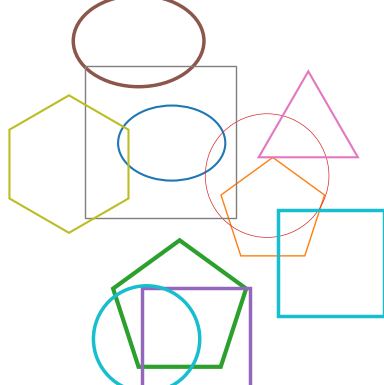[{"shape": "oval", "thickness": 1.5, "radius": 0.7, "center": [0.446, 0.628]}, {"shape": "pentagon", "thickness": 1, "radius": 0.71, "center": [0.709, 0.45]}, {"shape": "pentagon", "thickness": 3, "radius": 0.91, "center": [0.467, 0.194]}, {"shape": "circle", "thickness": 0.5, "radius": 0.8, "center": [0.694, 0.544]}, {"shape": "square", "thickness": 2.5, "radius": 0.7, "center": [0.51, 0.112]}, {"shape": "oval", "thickness": 2.5, "radius": 0.85, "center": [0.36, 0.894]}, {"shape": "triangle", "thickness": 1.5, "radius": 0.74, "center": [0.801, 0.666]}, {"shape": "square", "thickness": 1, "radius": 0.98, "center": [0.417, 0.631]}, {"shape": "hexagon", "thickness": 1.5, "radius": 0.89, "center": [0.179, 0.574]}, {"shape": "square", "thickness": 2.5, "radius": 0.69, "center": [0.86, 0.316]}, {"shape": "circle", "thickness": 2.5, "radius": 0.69, "center": [0.381, 0.12]}]